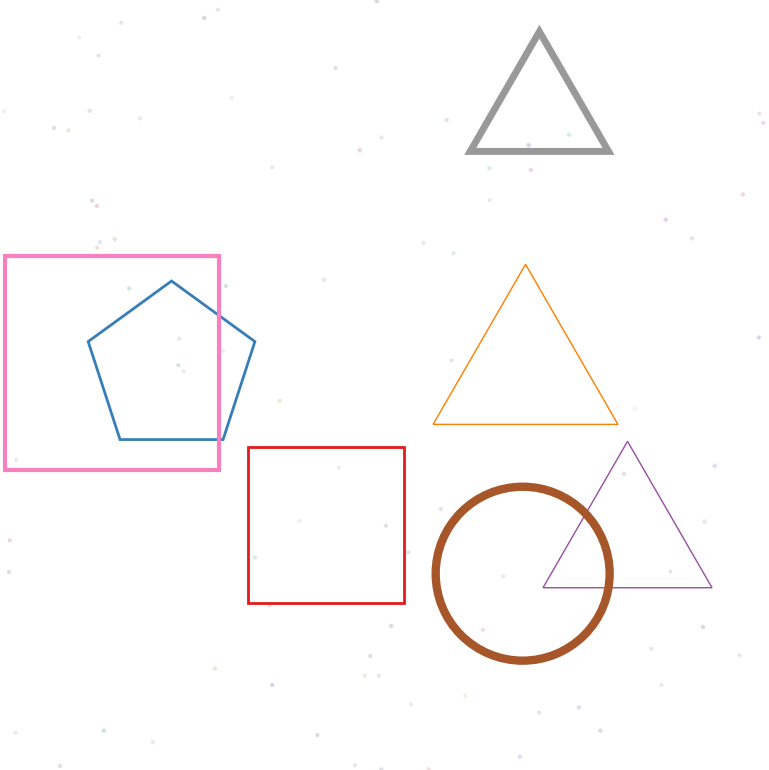[{"shape": "square", "thickness": 1, "radius": 0.51, "center": [0.423, 0.318]}, {"shape": "pentagon", "thickness": 1, "radius": 0.57, "center": [0.223, 0.521]}, {"shape": "triangle", "thickness": 0.5, "radius": 0.63, "center": [0.815, 0.3]}, {"shape": "triangle", "thickness": 0.5, "radius": 0.69, "center": [0.682, 0.518]}, {"shape": "circle", "thickness": 3, "radius": 0.56, "center": [0.679, 0.255]}, {"shape": "square", "thickness": 1.5, "radius": 0.69, "center": [0.145, 0.528]}, {"shape": "triangle", "thickness": 2.5, "radius": 0.52, "center": [0.701, 0.855]}]